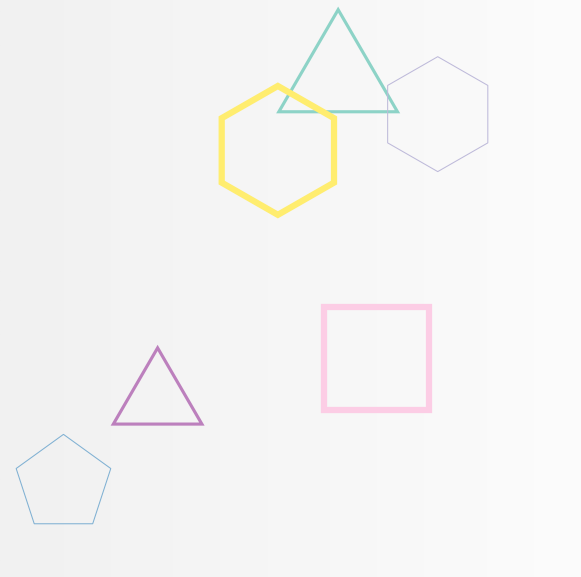[{"shape": "triangle", "thickness": 1.5, "radius": 0.59, "center": [0.582, 0.865]}, {"shape": "hexagon", "thickness": 0.5, "radius": 0.5, "center": [0.753, 0.801]}, {"shape": "pentagon", "thickness": 0.5, "radius": 0.43, "center": [0.109, 0.161]}, {"shape": "square", "thickness": 3, "radius": 0.45, "center": [0.648, 0.378]}, {"shape": "triangle", "thickness": 1.5, "radius": 0.44, "center": [0.271, 0.309]}, {"shape": "hexagon", "thickness": 3, "radius": 0.56, "center": [0.478, 0.739]}]